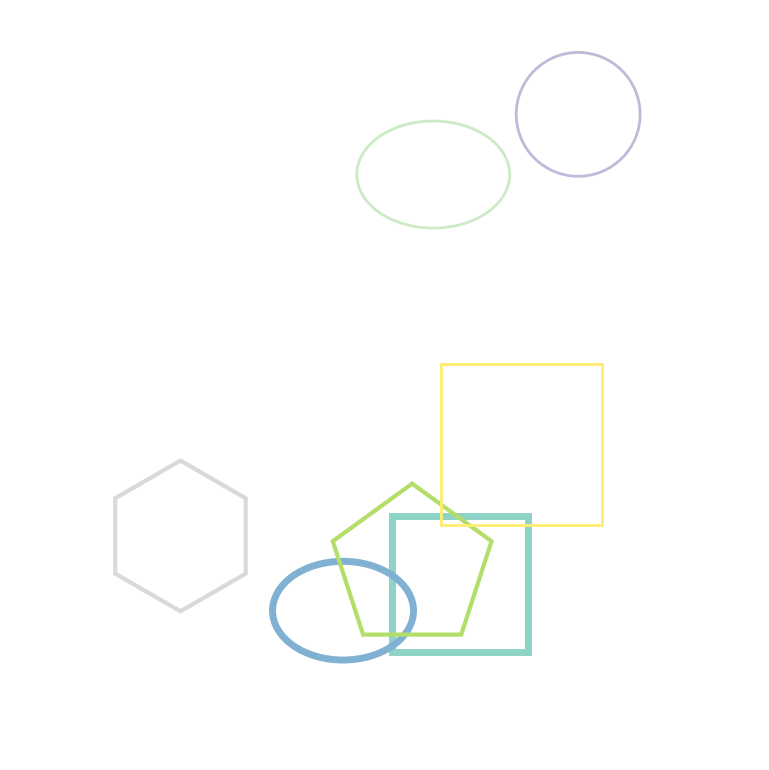[{"shape": "square", "thickness": 2.5, "radius": 0.44, "center": [0.597, 0.241]}, {"shape": "circle", "thickness": 1, "radius": 0.4, "center": [0.751, 0.851]}, {"shape": "oval", "thickness": 2.5, "radius": 0.46, "center": [0.445, 0.207]}, {"shape": "pentagon", "thickness": 1.5, "radius": 0.54, "center": [0.535, 0.264]}, {"shape": "hexagon", "thickness": 1.5, "radius": 0.49, "center": [0.234, 0.304]}, {"shape": "oval", "thickness": 1, "radius": 0.5, "center": [0.563, 0.773]}, {"shape": "square", "thickness": 1, "radius": 0.52, "center": [0.677, 0.422]}]